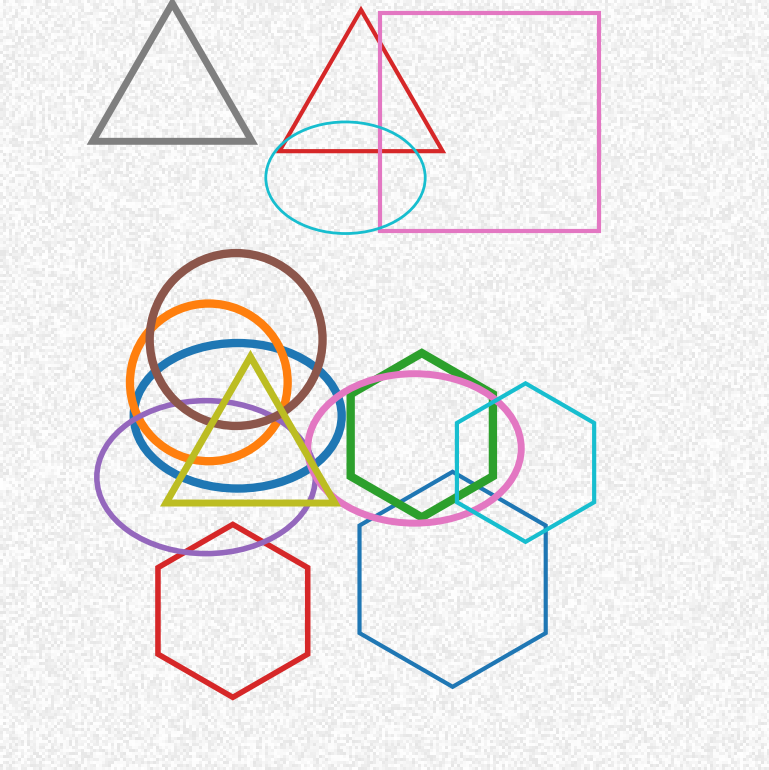[{"shape": "hexagon", "thickness": 1.5, "radius": 0.7, "center": [0.588, 0.248]}, {"shape": "oval", "thickness": 3, "radius": 0.68, "center": [0.309, 0.46]}, {"shape": "circle", "thickness": 3, "radius": 0.51, "center": [0.271, 0.503]}, {"shape": "hexagon", "thickness": 3, "radius": 0.53, "center": [0.548, 0.435]}, {"shape": "hexagon", "thickness": 2, "radius": 0.56, "center": [0.302, 0.207]}, {"shape": "triangle", "thickness": 1.5, "radius": 0.61, "center": [0.469, 0.865]}, {"shape": "oval", "thickness": 2, "radius": 0.71, "center": [0.268, 0.38]}, {"shape": "circle", "thickness": 3, "radius": 0.56, "center": [0.307, 0.559]}, {"shape": "oval", "thickness": 2.5, "radius": 0.69, "center": [0.538, 0.418]}, {"shape": "square", "thickness": 1.5, "radius": 0.71, "center": [0.636, 0.842]}, {"shape": "triangle", "thickness": 2.5, "radius": 0.6, "center": [0.224, 0.876]}, {"shape": "triangle", "thickness": 2.5, "radius": 0.63, "center": [0.325, 0.41]}, {"shape": "oval", "thickness": 1, "radius": 0.52, "center": [0.449, 0.769]}, {"shape": "hexagon", "thickness": 1.5, "radius": 0.51, "center": [0.683, 0.399]}]